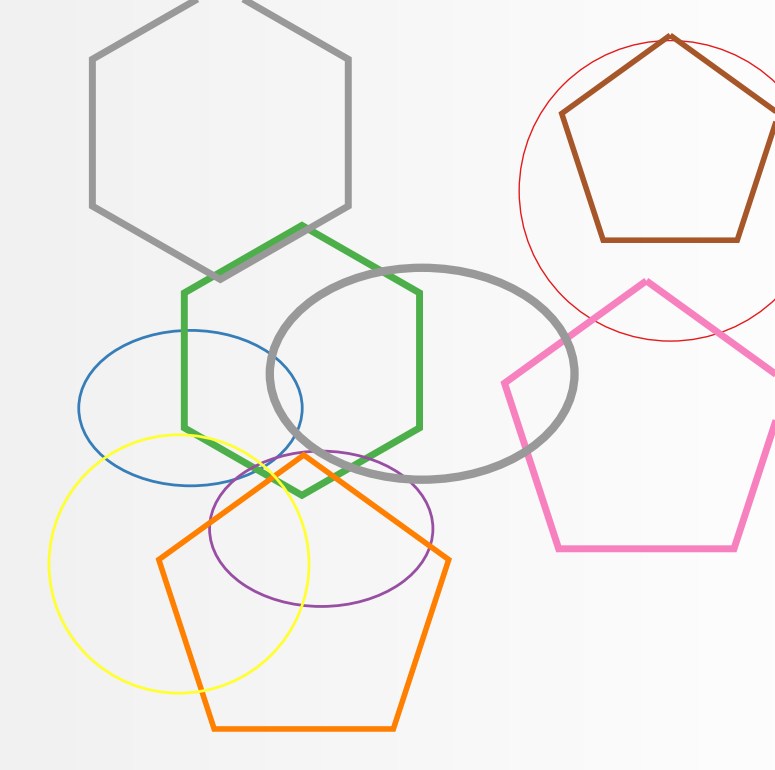[{"shape": "circle", "thickness": 0.5, "radius": 0.98, "center": [0.865, 0.752]}, {"shape": "oval", "thickness": 1, "radius": 0.72, "center": [0.246, 0.47]}, {"shape": "hexagon", "thickness": 2.5, "radius": 0.88, "center": [0.39, 0.532]}, {"shape": "oval", "thickness": 1, "radius": 0.72, "center": [0.415, 0.313]}, {"shape": "pentagon", "thickness": 2, "radius": 0.98, "center": [0.392, 0.212]}, {"shape": "circle", "thickness": 1, "radius": 0.84, "center": [0.231, 0.268]}, {"shape": "pentagon", "thickness": 2, "radius": 0.74, "center": [0.865, 0.807]}, {"shape": "pentagon", "thickness": 2.5, "radius": 0.96, "center": [0.834, 0.443]}, {"shape": "hexagon", "thickness": 2.5, "radius": 0.95, "center": [0.284, 0.828]}, {"shape": "oval", "thickness": 3, "radius": 0.98, "center": [0.545, 0.515]}]